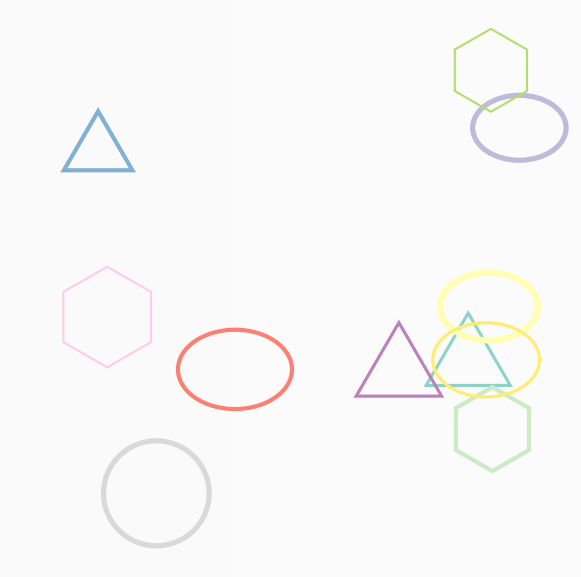[{"shape": "triangle", "thickness": 1.5, "radius": 0.42, "center": [0.806, 0.373]}, {"shape": "oval", "thickness": 3, "radius": 0.42, "center": [0.841, 0.468]}, {"shape": "oval", "thickness": 2.5, "radius": 0.4, "center": [0.894, 0.778]}, {"shape": "oval", "thickness": 2, "radius": 0.49, "center": [0.404, 0.359]}, {"shape": "triangle", "thickness": 2, "radius": 0.34, "center": [0.169, 0.738]}, {"shape": "hexagon", "thickness": 1, "radius": 0.36, "center": [0.845, 0.877]}, {"shape": "hexagon", "thickness": 1, "radius": 0.44, "center": [0.184, 0.45]}, {"shape": "circle", "thickness": 2.5, "radius": 0.45, "center": [0.269, 0.145]}, {"shape": "triangle", "thickness": 1.5, "radius": 0.42, "center": [0.686, 0.356]}, {"shape": "hexagon", "thickness": 2, "radius": 0.36, "center": [0.847, 0.256]}, {"shape": "oval", "thickness": 1.5, "radius": 0.46, "center": [0.836, 0.376]}]